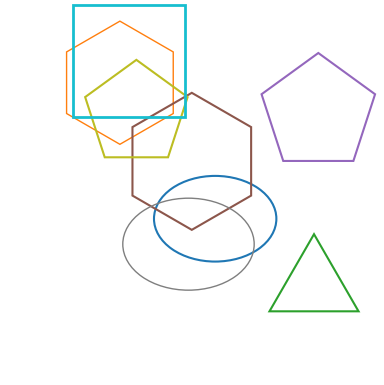[{"shape": "oval", "thickness": 1.5, "radius": 0.79, "center": [0.559, 0.432]}, {"shape": "hexagon", "thickness": 1, "radius": 0.8, "center": [0.311, 0.785]}, {"shape": "triangle", "thickness": 1.5, "radius": 0.67, "center": [0.816, 0.258]}, {"shape": "pentagon", "thickness": 1.5, "radius": 0.78, "center": [0.827, 0.707]}, {"shape": "hexagon", "thickness": 1.5, "radius": 0.89, "center": [0.498, 0.581]}, {"shape": "oval", "thickness": 1, "radius": 0.85, "center": [0.49, 0.366]}, {"shape": "pentagon", "thickness": 1.5, "radius": 0.7, "center": [0.354, 0.705]}, {"shape": "square", "thickness": 2, "radius": 0.73, "center": [0.336, 0.84]}]